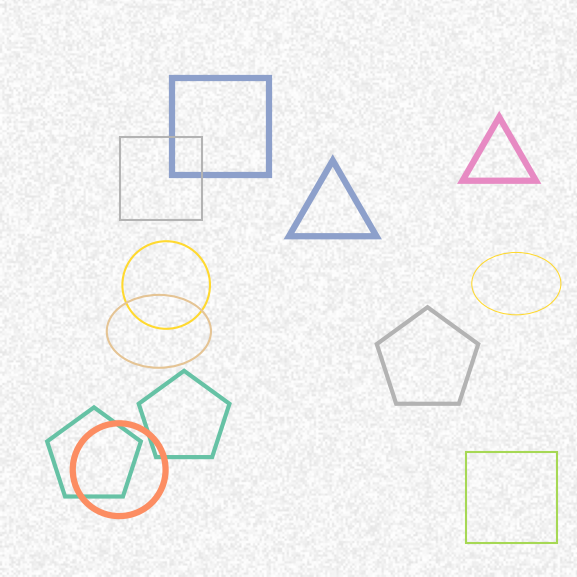[{"shape": "pentagon", "thickness": 2, "radius": 0.41, "center": [0.319, 0.274]}, {"shape": "pentagon", "thickness": 2, "radius": 0.43, "center": [0.163, 0.208]}, {"shape": "circle", "thickness": 3, "radius": 0.4, "center": [0.206, 0.186]}, {"shape": "triangle", "thickness": 3, "radius": 0.44, "center": [0.576, 0.634]}, {"shape": "square", "thickness": 3, "radius": 0.42, "center": [0.381, 0.78]}, {"shape": "triangle", "thickness": 3, "radius": 0.37, "center": [0.864, 0.723]}, {"shape": "square", "thickness": 1, "radius": 0.39, "center": [0.886, 0.138]}, {"shape": "circle", "thickness": 1, "radius": 0.38, "center": [0.288, 0.506]}, {"shape": "oval", "thickness": 0.5, "radius": 0.39, "center": [0.894, 0.508]}, {"shape": "oval", "thickness": 1, "radius": 0.45, "center": [0.275, 0.425]}, {"shape": "square", "thickness": 1, "radius": 0.36, "center": [0.279, 0.69]}, {"shape": "pentagon", "thickness": 2, "radius": 0.46, "center": [0.74, 0.375]}]